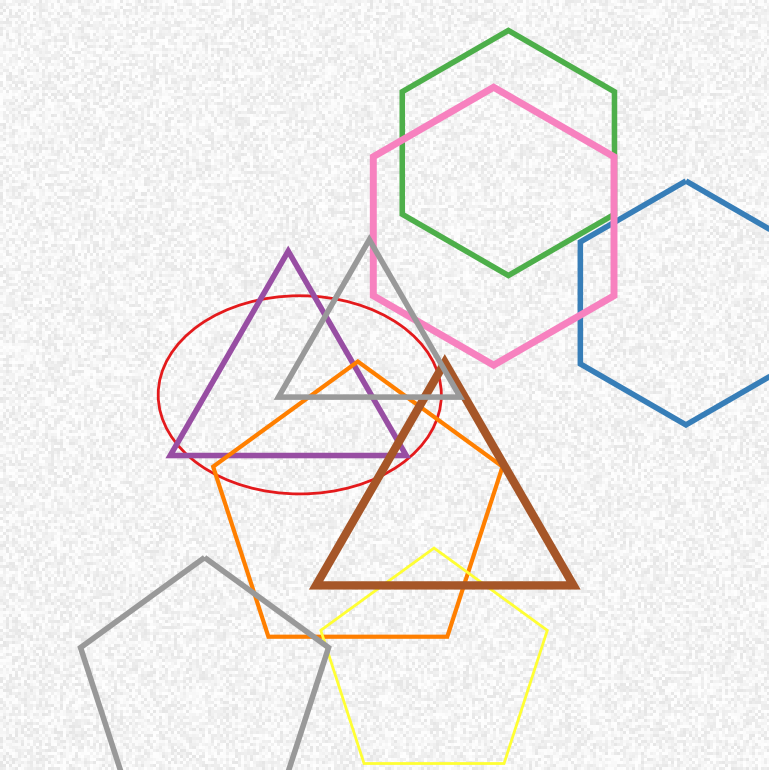[{"shape": "oval", "thickness": 1, "radius": 0.92, "center": [0.389, 0.487]}, {"shape": "hexagon", "thickness": 2, "radius": 0.79, "center": [0.891, 0.607]}, {"shape": "hexagon", "thickness": 2, "radius": 0.8, "center": [0.66, 0.801]}, {"shape": "triangle", "thickness": 2, "radius": 0.88, "center": [0.374, 0.497]}, {"shape": "pentagon", "thickness": 1.5, "radius": 0.99, "center": [0.465, 0.333]}, {"shape": "pentagon", "thickness": 1, "radius": 0.77, "center": [0.564, 0.134]}, {"shape": "triangle", "thickness": 3, "radius": 0.97, "center": [0.578, 0.336]}, {"shape": "hexagon", "thickness": 2.5, "radius": 0.9, "center": [0.641, 0.706]}, {"shape": "triangle", "thickness": 2, "radius": 0.68, "center": [0.48, 0.552]}, {"shape": "pentagon", "thickness": 2, "radius": 0.85, "center": [0.266, 0.107]}]